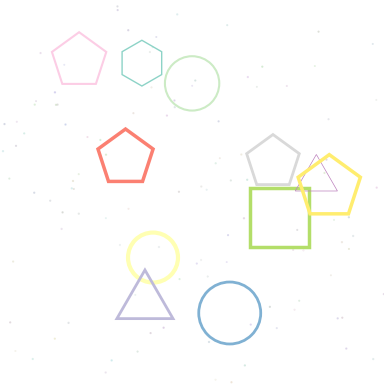[{"shape": "hexagon", "thickness": 1, "radius": 0.3, "center": [0.369, 0.836]}, {"shape": "circle", "thickness": 3, "radius": 0.32, "center": [0.397, 0.331]}, {"shape": "triangle", "thickness": 2, "radius": 0.42, "center": [0.376, 0.215]}, {"shape": "pentagon", "thickness": 2.5, "radius": 0.38, "center": [0.326, 0.59]}, {"shape": "circle", "thickness": 2, "radius": 0.4, "center": [0.597, 0.187]}, {"shape": "square", "thickness": 2.5, "radius": 0.39, "center": [0.727, 0.435]}, {"shape": "pentagon", "thickness": 1.5, "radius": 0.37, "center": [0.205, 0.842]}, {"shape": "pentagon", "thickness": 2, "radius": 0.36, "center": [0.709, 0.579]}, {"shape": "triangle", "thickness": 0.5, "radius": 0.32, "center": [0.822, 0.536]}, {"shape": "circle", "thickness": 1.5, "radius": 0.35, "center": [0.499, 0.783]}, {"shape": "pentagon", "thickness": 2.5, "radius": 0.42, "center": [0.855, 0.513]}]